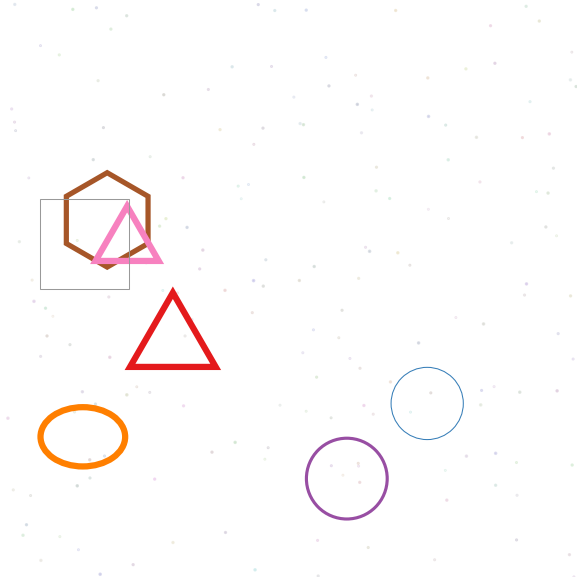[{"shape": "triangle", "thickness": 3, "radius": 0.43, "center": [0.299, 0.407]}, {"shape": "circle", "thickness": 0.5, "radius": 0.31, "center": [0.74, 0.3]}, {"shape": "circle", "thickness": 1.5, "radius": 0.35, "center": [0.601, 0.17]}, {"shape": "oval", "thickness": 3, "radius": 0.37, "center": [0.143, 0.243]}, {"shape": "hexagon", "thickness": 2.5, "radius": 0.41, "center": [0.186, 0.618]}, {"shape": "triangle", "thickness": 3, "radius": 0.32, "center": [0.22, 0.579]}, {"shape": "square", "thickness": 0.5, "radius": 0.39, "center": [0.146, 0.576]}]